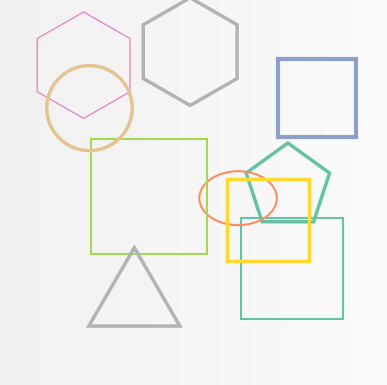[{"shape": "pentagon", "thickness": 2.5, "radius": 0.57, "center": [0.743, 0.516]}, {"shape": "square", "thickness": 1.5, "radius": 0.66, "center": [0.754, 0.303]}, {"shape": "oval", "thickness": 1.5, "radius": 0.5, "center": [0.614, 0.485]}, {"shape": "square", "thickness": 3, "radius": 0.5, "center": [0.817, 0.746]}, {"shape": "hexagon", "thickness": 1, "radius": 0.69, "center": [0.216, 0.831]}, {"shape": "square", "thickness": 1.5, "radius": 0.74, "center": [0.385, 0.49]}, {"shape": "square", "thickness": 2.5, "radius": 0.53, "center": [0.691, 0.428]}, {"shape": "circle", "thickness": 2.5, "radius": 0.55, "center": [0.231, 0.719]}, {"shape": "triangle", "thickness": 2.5, "radius": 0.68, "center": [0.347, 0.221]}, {"shape": "hexagon", "thickness": 2.5, "radius": 0.7, "center": [0.491, 0.866]}]